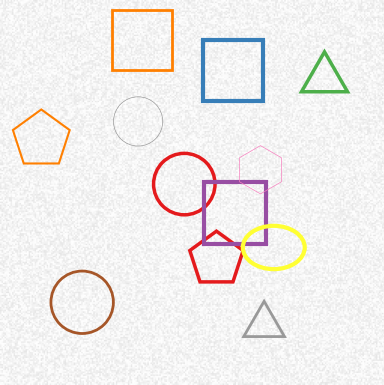[{"shape": "circle", "thickness": 2.5, "radius": 0.4, "center": [0.479, 0.522]}, {"shape": "pentagon", "thickness": 2.5, "radius": 0.36, "center": [0.562, 0.327]}, {"shape": "square", "thickness": 3, "radius": 0.39, "center": [0.605, 0.816]}, {"shape": "triangle", "thickness": 2.5, "radius": 0.35, "center": [0.843, 0.796]}, {"shape": "square", "thickness": 3, "radius": 0.4, "center": [0.611, 0.446]}, {"shape": "pentagon", "thickness": 1.5, "radius": 0.39, "center": [0.107, 0.638]}, {"shape": "square", "thickness": 2, "radius": 0.39, "center": [0.368, 0.897]}, {"shape": "oval", "thickness": 3, "radius": 0.4, "center": [0.711, 0.357]}, {"shape": "circle", "thickness": 2, "radius": 0.41, "center": [0.213, 0.215]}, {"shape": "hexagon", "thickness": 0.5, "radius": 0.31, "center": [0.677, 0.559]}, {"shape": "triangle", "thickness": 2, "radius": 0.31, "center": [0.686, 0.156]}, {"shape": "circle", "thickness": 0.5, "radius": 0.32, "center": [0.359, 0.685]}]